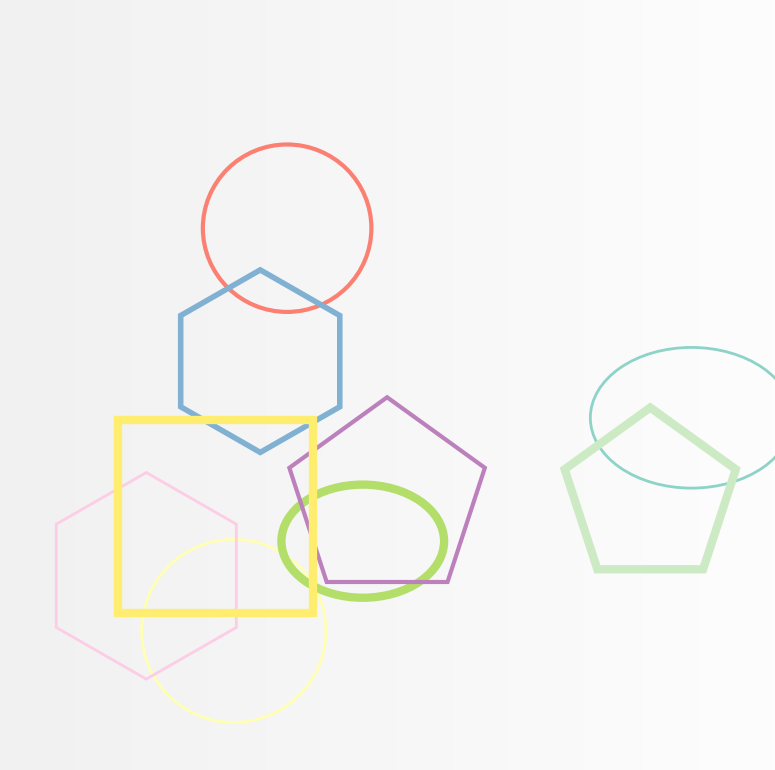[{"shape": "oval", "thickness": 1, "radius": 0.65, "center": [0.892, 0.457]}, {"shape": "circle", "thickness": 1, "radius": 0.59, "center": [0.302, 0.181]}, {"shape": "circle", "thickness": 1.5, "radius": 0.54, "center": [0.37, 0.704]}, {"shape": "hexagon", "thickness": 2, "radius": 0.59, "center": [0.336, 0.531]}, {"shape": "oval", "thickness": 3, "radius": 0.52, "center": [0.468, 0.297]}, {"shape": "hexagon", "thickness": 1, "radius": 0.67, "center": [0.189, 0.252]}, {"shape": "pentagon", "thickness": 1.5, "radius": 0.66, "center": [0.499, 0.351]}, {"shape": "pentagon", "thickness": 3, "radius": 0.58, "center": [0.839, 0.355]}, {"shape": "square", "thickness": 3, "radius": 0.63, "center": [0.278, 0.329]}]